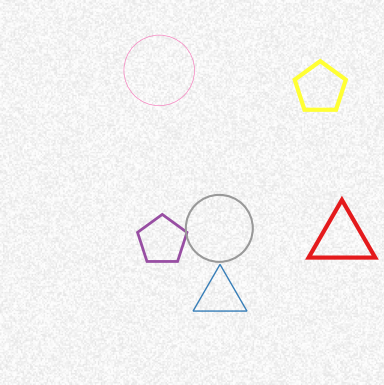[{"shape": "triangle", "thickness": 3, "radius": 0.5, "center": [0.888, 0.381]}, {"shape": "triangle", "thickness": 1, "radius": 0.4, "center": [0.571, 0.232]}, {"shape": "pentagon", "thickness": 2, "radius": 0.34, "center": [0.421, 0.376]}, {"shape": "pentagon", "thickness": 3, "radius": 0.35, "center": [0.832, 0.771]}, {"shape": "circle", "thickness": 0.5, "radius": 0.46, "center": [0.414, 0.817]}, {"shape": "circle", "thickness": 1.5, "radius": 0.43, "center": [0.57, 0.407]}]